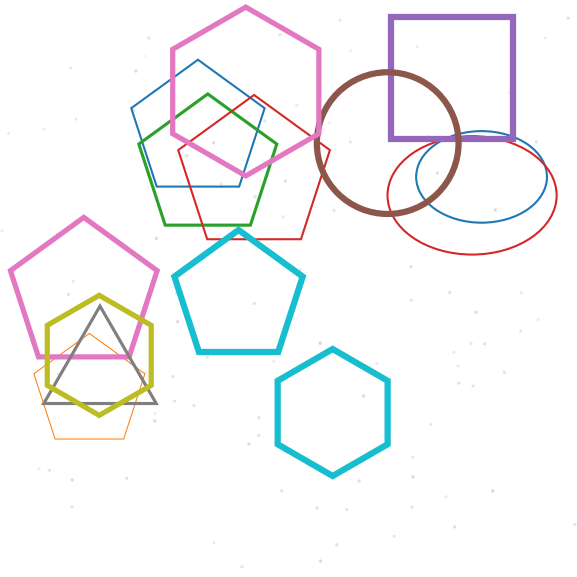[{"shape": "oval", "thickness": 1, "radius": 0.57, "center": [0.834, 0.693]}, {"shape": "pentagon", "thickness": 1, "radius": 0.61, "center": [0.343, 0.774]}, {"shape": "pentagon", "thickness": 0.5, "radius": 0.51, "center": [0.155, 0.321]}, {"shape": "pentagon", "thickness": 1.5, "radius": 0.63, "center": [0.36, 0.711]}, {"shape": "pentagon", "thickness": 1, "radius": 0.69, "center": [0.44, 0.697]}, {"shape": "oval", "thickness": 1, "radius": 0.73, "center": [0.817, 0.661]}, {"shape": "square", "thickness": 3, "radius": 0.53, "center": [0.782, 0.864]}, {"shape": "circle", "thickness": 3, "radius": 0.61, "center": [0.671, 0.751]}, {"shape": "hexagon", "thickness": 2.5, "radius": 0.73, "center": [0.426, 0.841]}, {"shape": "pentagon", "thickness": 2.5, "radius": 0.67, "center": [0.145, 0.489]}, {"shape": "triangle", "thickness": 1.5, "radius": 0.56, "center": [0.173, 0.357]}, {"shape": "hexagon", "thickness": 2.5, "radius": 0.52, "center": [0.172, 0.384]}, {"shape": "pentagon", "thickness": 3, "radius": 0.58, "center": [0.413, 0.484]}, {"shape": "hexagon", "thickness": 3, "radius": 0.55, "center": [0.576, 0.285]}]